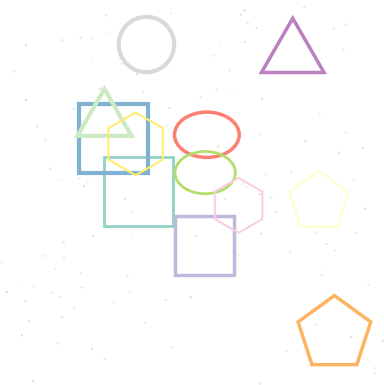[{"shape": "square", "thickness": 2, "radius": 0.44, "center": [0.36, 0.502]}, {"shape": "pentagon", "thickness": 1, "radius": 0.4, "center": [0.828, 0.476]}, {"shape": "square", "thickness": 2.5, "radius": 0.38, "center": [0.531, 0.363]}, {"shape": "oval", "thickness": 2.5, "radius": 0.42, "center": [0.537, 0.65]}, {"shape": "square", "thickness": 3, "radius": 0.45, "center": [0.295, 0.64]}, {"shape": "pentagon", "thickness": 2.5, "radius": 0.5, "center": [0.869, 0.133]}, {"shape": "oval", "thickness": 2, "radius": 0.39, "center": [0.533, 0.552]}, {"shape": "hexagon", "thickness": 1.5, "radius": 0.36, "center": [0.62, 0.467]}, {"shape": "circle", "thickness": 3, "radius": 0.36, "center": [0.38, 0.884]}, {"shape": "triangle", "thickness": 2.5, "radius": 0.47, "center": [0.76, 0.859]}, {"shape": "triangle", "thickness": 3, "radius": 0.41, "center": [0.271, 0.688]}, {"shape": "hexagon", "thickness": 1.5, "radius": 0.41, "center": [0.352, 0.626]}]